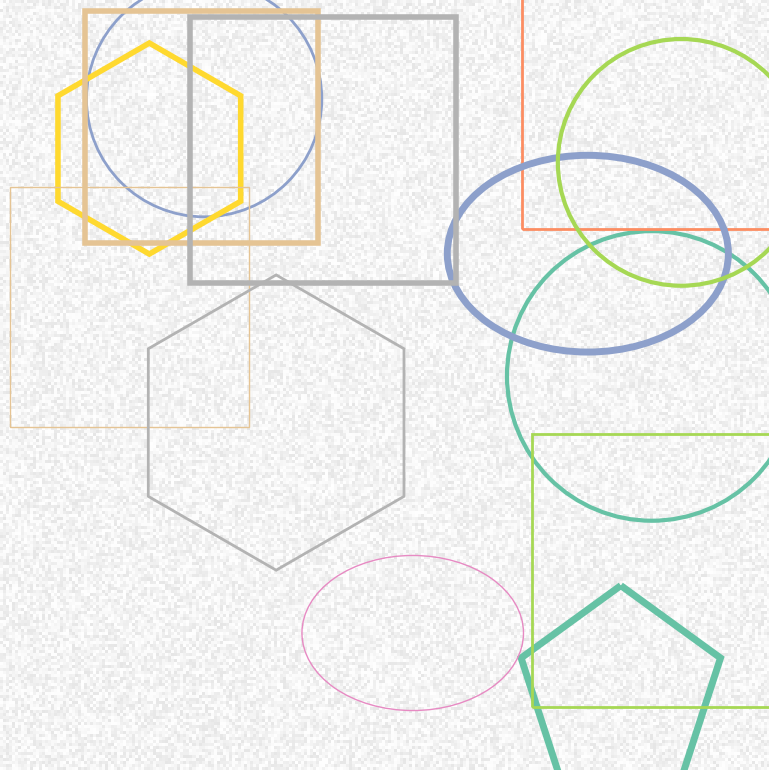[{"shape": "circle", "thickness": 1.5, "radius": 0.94, "center": [0.846, 0.512]}, {"shape": "pentagon", "thickness": 2.5, "radius": 0.68, "center": [0.806, 0.103]}, {"shape": "square", "thickness": 1, "radius": 0.96, "center": [0.869, 0.895]}, {"shape": "oval", "thickness": 2.5, "radius": 0.91, "center": [0.763, 0.671]}, {"shape": "circle", "thickness": 1, "radius": 0.76, "center": [0.265, 0.871]}, {"shape": "oval", "thickness": 0.5, "radius": 0.72, "center": [0.536, 0.178]}, {"shape": "circle", "thickness": 1.5, "radius": 0.8, "center": [0.885, 0.789]}, {"shape": "square", "thickness": 1, "radius": 0.88, "center": [0.868, 0.259]}, {"shape": "hexagon", "thickness": 2, "radius": 0.69, "center": [0.194, 0.807]}, {"shape": "square", "thickness": 0.5, "radius": 0.78, "center": [0.168, 0.601]}, {"shape": "square", "thickness": 2, "radius": 0.76, "center": [0.261, 0.835]}, {"shape": "hexagon", "thickness": 1, "radius": 0.96, "center": [0.359, 0.451]}, {"shape": "square", "thickness": 2, "radius": 0.86, "center": [0.419, 0.805]}]